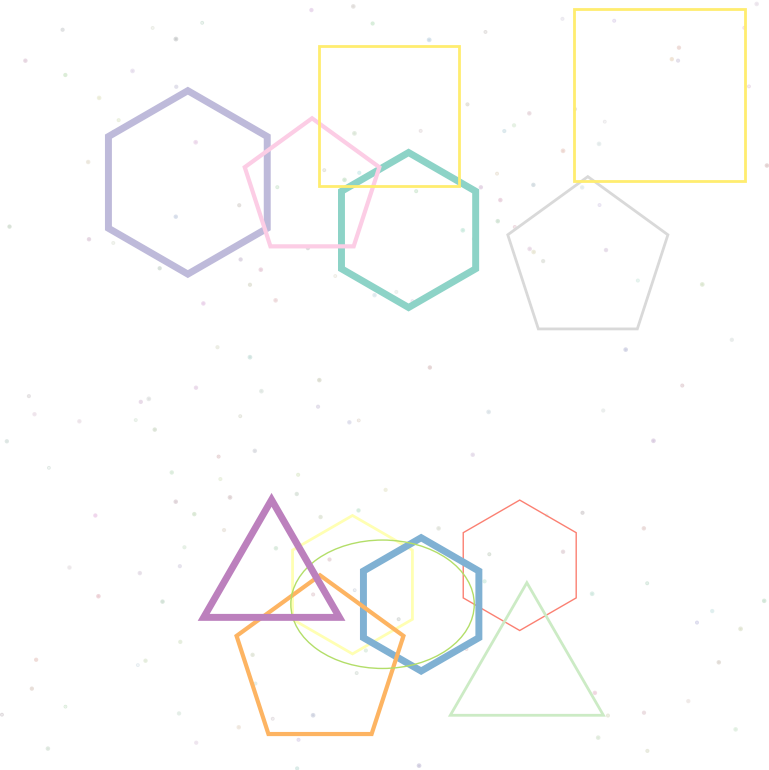[{"shape": "hexagon", "thickness": 2.5, "radius": 0.5, "center": [0.531, 0.701]}, {"shape": "hexagon", "thickness": 1, "radius": 0.45, "center": [0.458, 0.241]}, {"shape": "hexagon", "thickness": 2.5, "radius": 0.6, "center": [0.244, 0.763]}, {"shape": "hexagon", "thickness": 0.5, "radius": 0.42, "center": [0.675, 0.266]}, {"shape": "hexagon", "thickness": 2.5, "radius": 0.43, "center": [0.547, 0.215]}, {"shape": "pentagon", "thickness": 1.5, "radius": 0.57, "center": [0.416, 0.139]}, {"shape": "oval", "thickness": 0.5, "radius": 0.6, "center": [0.497, 0.215]}, {"shape": "pentagon", "thickness": 1.5, "radius": 0.46, "center": [0.405, 0.754]}, {"shape": "pentagon", "thickness": 1, "radius": 0.55, "center": [0.763, 0.661]}, {"shape": "triangle", "thickness": 2.5, "radius": 0.51, "center": [0.353, 0.249]}, {"shape": "triangle", "thickness": 1, "radius": 0.57, "center": [0.684, 0.128]}, {"shape": "square", "thickness": 1, "radius": 0.45, "center": [0.505, 0.85]}, {"shape": "square", "thickness": 1, "radius": 0.56, "center": [0.856, 0.877]}]